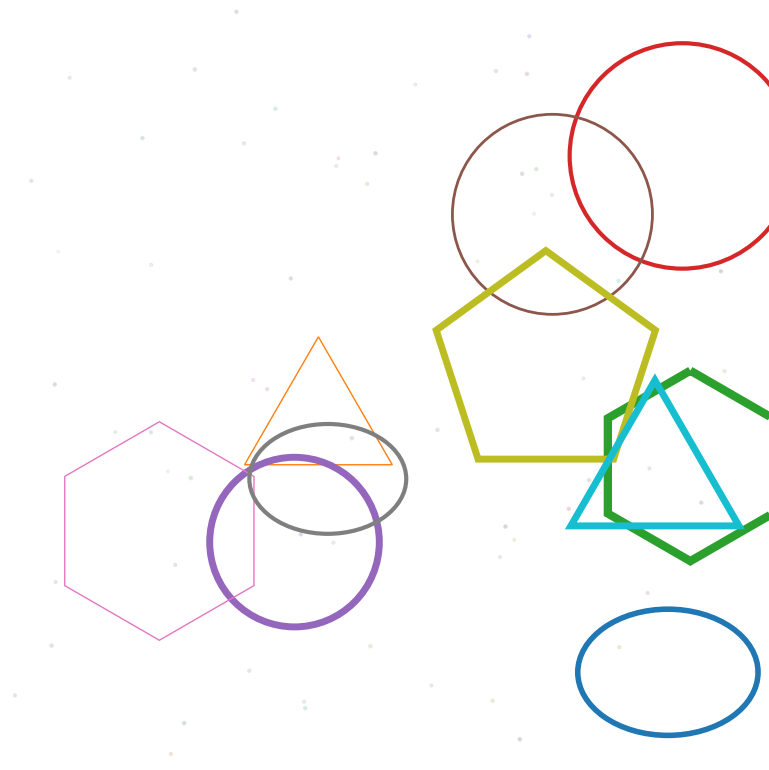[{"shape": "oval", "thickness": 2, "radius": 0.59, "center": [0.867, 0.127]}, {"shape": "triangle", "thickness": 0.5, "radius": 0.55, "center": [0.413, 0.452]}, {"shape": "hexagon", "thickness": 3, "radius": 0.62, "center": [0.897, 0.395]}, {"shape": "circle", "thickness": 1.5, "radius": 0.73, "center": [0.886, 0.797]}, {"shape": "circle", "thickness": 2.5, "radius": 0.55, "center": [0.382, 0.296]}, {"shape": "circle", "thickness": 1, "radius": 0.65, "center": [0.717, 0.722]}, {"shape": "hexagon", "thickness": 0.5, "radius": 0.71, "center": [0.207, 0.31]}, {"shape": "oval", "thickness": 1.5, "radius": 0.51, "center": [0.426, 0.378]}, {"shape": "pentagon", "thickness": 2.5, "radius": 0.75, "center": [0.709, 0.525]}, {"shape": "triangle", "thickness": 2.5, "radius": 0.63, "center": [0.851, 0.38]}]